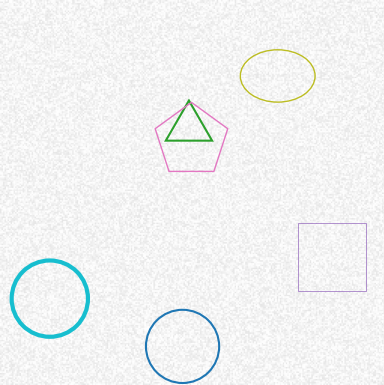[{"shape": "circle", "thickness": 1.5, "radius": 0.48, "center": [0.474, 0.1]}, {"shape": "triangle", "thickness": 1.5, "radius": 0.35, "center": [0.491, 0.669]}, {"shape": "square", "thickness": 0.5, "radius": 0.44, "center": [0.863, 0.332]}, {"shape": "pentagon", "thickness": 1, "radius": 0.5, "center": [0.497, 0.635]}, {"shape": "oval", "thickness": 1, "radius": 0.49, "center": [0.721, 0.803]}, {"shape": "circle", "thickness": 3, "radius": 0.5, "center": [0.129, 0.224]}]